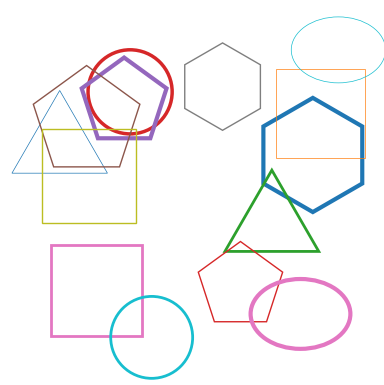[{"shape": "triangle", "thickness": 0.5, "radius": 0.72, "center": [0.155, 0.622]}, {"shape": "hexagon", "thickness": 3, "radius": 0.74, "center": [0.813, 0.597]}, {"shape": "square", "thickness": 0.5, "radius": 0.58, "center": [0.832, 0.705]}, {"shape": "triangle", "thickness": 2, "radius": 0.7, "center": [0.706, 0.417]}, {"shape": "pentagon", "thickness": 1, "radius": 0.58, "center": [0.625, 0.257]}, {"shape": "circle", "thickness": 2.5, "radius": 0.55, "center": [0.338, 0.761]}, {"shape": "pentagon", "thickness": 3, "radius": 0.58, "center": [0.322, 0.735]}, {"shape": "pentagon", "thickness": 1, "radius": 0.73, "center": [0.225, 0.684]}, {"shape": "square", "thickness": 2, "radius": 0.59, "center": [0.252, 0.246]}, {"shape": "oval", "thickness": 3, "radius": 0.65, "center": [0.781, 0.185]}, {"shape": "hexagon", "thickness": 1, "radius": 0.57, "center": [0.578, 0.775]}, {"shape": "square", "thickness": 1, "radius": 0.61, "center": [0.231, 0.542]}, {"shape": "circle", "thickness": 2, "radius": 0.53, "center": [0.394, 0.124]}, {"shape": "oval", "thickness": 0.5, "radius": 0.61, "center": [0.879, 0.87]}]